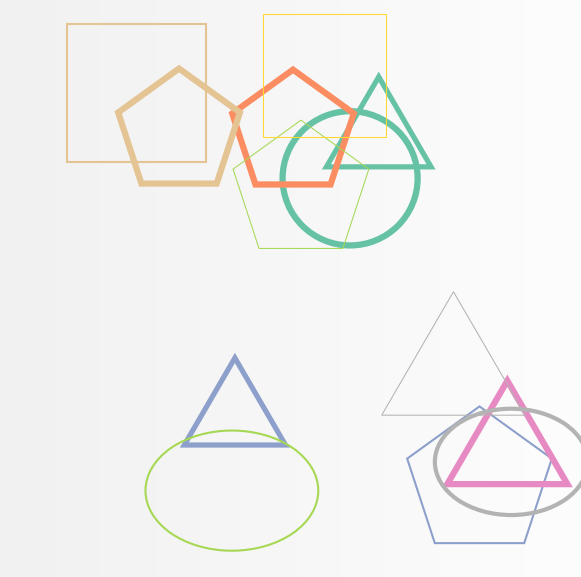[{"shape": "circle", "thickness": 3, "radius": 0.58, "center": [0.602, 0.69]}, {"shape": "triangle", "thickness": 2.5, "radius": 0.52, "center": [0.652, 0.762]}, {"shape": "pentagon", "thickness": 3, "radius": 0.55, "center": [0.504, 0.769]}, {"shape": "triangle", "thickness": 2.5, "radius": 0.5, "center": [0.404, 0.279]}, {"shape": "pentagon", "thickness": 1, "radius": 0.65, "center": [0.825, 0.165]}, {"shape": "triangle", "thickness": 3, "radius": 0.6, "center": [0.873, 0.22]}, {"shape": "oval", "thickness": 1, "radius": 0.74, "center": [0.399, 0.15]}, {"shape": "pentagon", "thickness": 0.5, "radius": 0.61, "center": [0.518, 0.668]}, {"shape": "square", "thickness": 0.5, "radius": 0.53, "center": [0.558, 0.869]}, {"shape": "pentagon", "thickness": 3, "radius": 0.55, "center": [0.308, 0.77]}, {"shape": "square", "thickness": 1, "radius": 0.6, "center": [0.235, 0.838]}, {"shape": "oval", "thickness": 2, "radius": 0.66, "center": [0.88, 0.199]}, {"shape": "triangle", "thickness": 0.5, "radius": 0.71, "center": [0.78, 0.351]}]